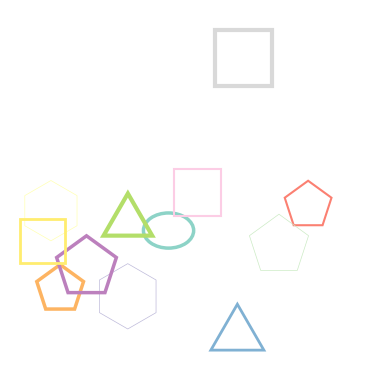[{"shape": "oval", "thickness": 2.5, "radius": 0.33, "center": [0.438, 0.401]}, {"shape": "hexagon", "thickness": 0.5, "radius": 0.39, "center": [0.132, 0.453]}, {"shape": "hexagon", "thickness": 0.5, "radius": 0.42, "center": [0.332, 0.23]}, {"shape": "pentagon", "thickness": 1.5, "radius": 0.32, "center": [0.8, 0.467]}, {"shape": "triangle", "thickness": 2, "radius": 0.4, "center": [0.617, 0.13]}, {"shape": "pentagon", "thickness": 2.5, "radius": 0.32, "center": [0.156, 0.249]}, {"shape": "triangle", "thickness": 3, "radius": 0.36, "center": [0.332, 0.424]}, {"shape": "square", "thickness": 1.5, "radius": 0.3, "center": [0.513, 0.501]}, {"shape": "square", "thickness": 3, "radius": 0.37, "center": [0.632, 0.849]}, {"shape": "pentagon", "thickness": 2.5, "radius": 0.41, "center": [0.225, 0.306]}, {"shape": "pentagon", "thickness": 0.5, "radius": 0.4, "center": [0.725, 0.363]}, {"shape": "square", "thickness": 2, "radius": 0.29, "center": [0.111, 0.374]}]